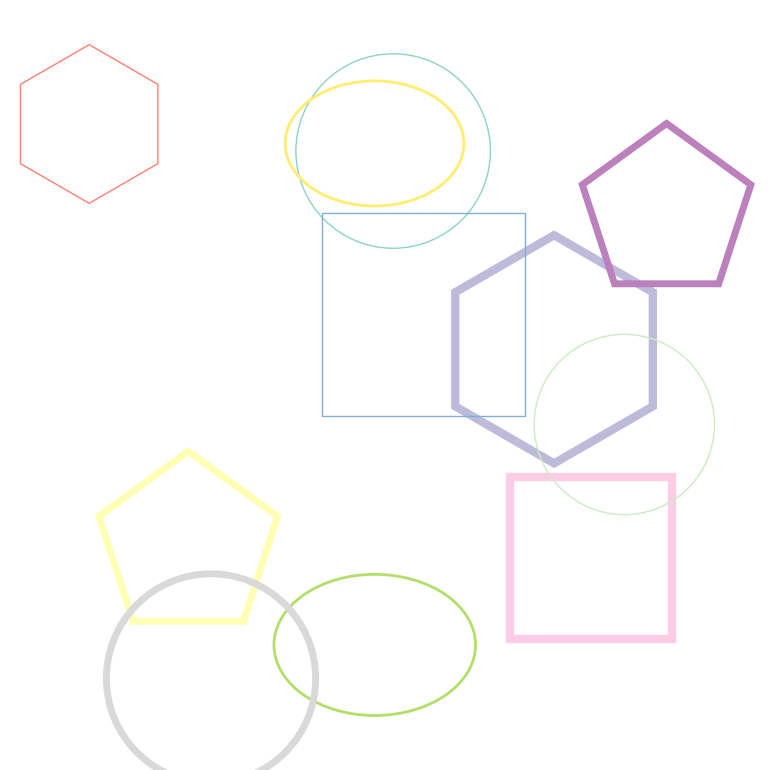[{"shape": "circle", "thickness": 0.5, "radius": 0.63, "center": [0.511, 0.804]}, {"shape": "pentagon", "thickness": 2.5, "radius": 0.61, "center": [0.245, 0.292]}, {"shape": "hexagon", "thickness": 3, "radius": 0.74, "center": [0.72, 0.546]}, {"shape": "hexagon", "thickness": 0.5, "radius": 0.52, "center": [0.116, 0.839]}, {"shape": "square", "thickness": 0.5, "radius": 0.66, "center": [0.55, 0.591]}, {"shape": "oval", "thickness": 1, "radius": 0.65, "center": [0.487, 0.162]}, {"shape": "square", "thickness": 3, "radius": 0.52, "center": [0.768, 0.275]}, {"shape": "circle", "thickness": 2.5, "radius": 0.68, "center": [0.274, 0.119]}, {"shape": "pentagon", "thickness": 2.5, "radius": 0.58, "center": [0.866, 0.725]}, {"shape": "circle", "thickness": 0.5, "radius": 0.59, "center": [0.811, 0.449]}, {"shape": "oval", "thickness": 1, "radius": 0.58, "center": [0.486, 0.814]}]